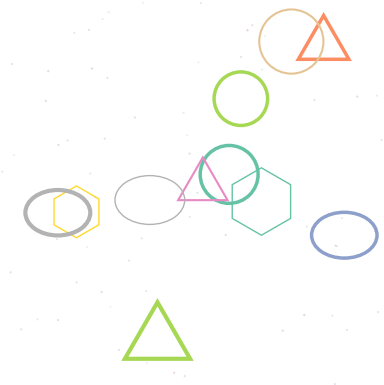[{"shape": "circle", "thickness": 2.5, "radius": 0.38, "center": [0.595, 0.547]}, {"shape": "hexagon", "thickness": 1, "radius": 0.44, "center": [0.679, 0.477]}, {"shape": "triangle", "thickness": 2.5, "radius": 0.38, "center": [0.841, 0.884]}, {"shape": "oval", "thickness": 2.5, "radius": 0.42, "center": [0.894, 0.389]}, {"shape": "triangle", "thickness": 1.5, "radius": 0.37, "center": [0.527, 0.517]}, {"shape": "circle", "thickness": 2.5, "radius": 0.35, "center": [0.626, 0.744]}, {"shape": "triangle", "thickness": 3, "radius": 0.49, "center": [0.409, 0.117]}, {"shape": "hexagon", "thickness": 1, "radius": 0.34, "center": [0.199, 0.45]}, {"shape": "circle", "thickness": 1.5, "radius": 0.42, "center": [0.757, 0.892]}, {"shape": "oval", "thickness": 3, "radius": 0.42, "center": [0.15, 0.447]}, {"shape": "oval", "thickness": 1, "radius": 0.45, "center": [0.389, 0.48]}]